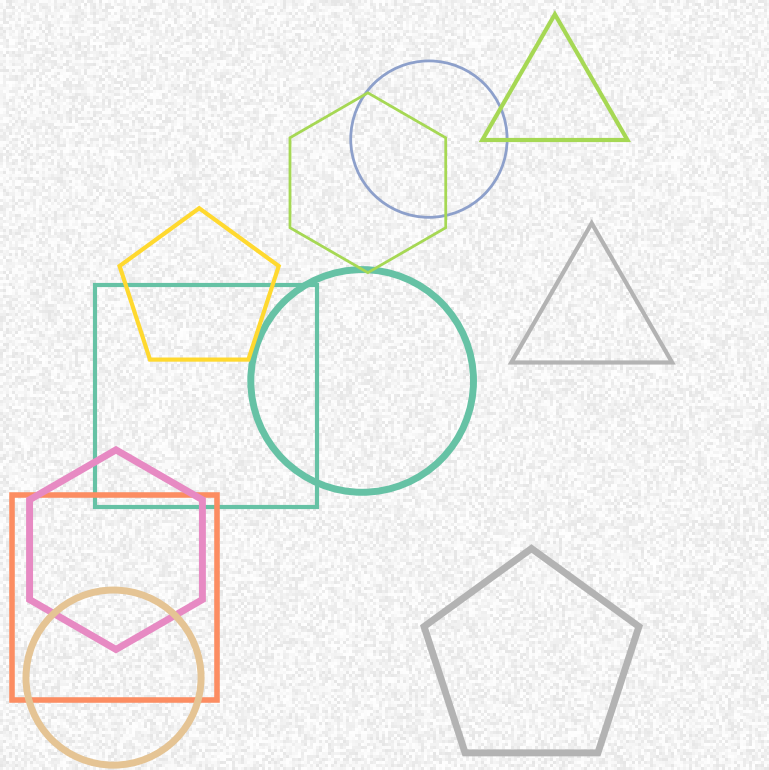[{"shape": "square", "thickness": 1.5, "radius": 0.72, "center": [0.268, 0.485]}, {"shape": "circle", "thickness": 2.5, "radius": 0.72, "center": [0.47, 0.505]}, {"shape": "square", "thickness": 2, "radius": 0.66, "center": [0.148, 0.224]}, {"shape": "circle", "thickness": 1, "radius": 0.51, "center": [0.557, 0.819]}, {"shape": "hexagon", "thickness": 2.5, "radius": 0.65, "center": [0.151, 0.286]}, {"shape": "triangle", "thickness": 1.5, "radius": 0.54, "center": [0.721, 0.873]}, {"shape": "hexagon", "thickness": 1, "radius": 0.58, "center": [0.478, 0.763]}, {"shape": "pentagon", "thickness": 1.5, "radius": 0.54, "center": [0.259, 0.621]}, {"shape": "circle", "thickness": 2.5, "radius": 0.57, "center": [0.147, 0.12]}, {"shape": "pentagon", "thickness": 2.5, "radius": 0.73, "center": [0.69, 0.141]}, {"shape": "triangle", "thickness": 1.5, "radius": 0.6, "center": [0.768, 0.59]}]